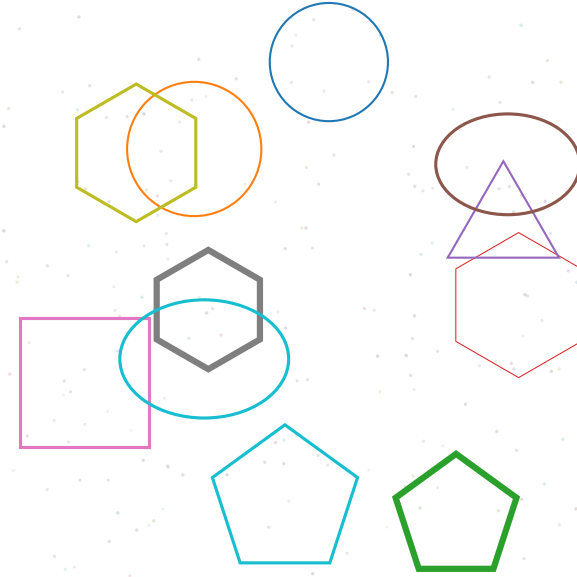[{"shape": "circle", "thickness": 1, "radius": 0.51, "center": [0.569, 0.892]}, {"shape": "circle", "thickness": 1, "radius": 0.58, "center": [0.336, 0.741]}, {"shape": "pentagon", "thickness": 3, "radius": 0.55, "center": [0.79, 0.103]}, {"shape": "hexagon", "thickness": 0.5, "radius": 0.63, "center": [0.898, 0.471]}, {"shape": "triangle", "thickness": 1, "radius": 0.56, "center": [0.872, 0.609]}, {"shape": "oval", "thickness": 1.5, "radius": 0.62, "center": [0.879, 0.715]}, {"shape": "square", "thickness": 1.5, "radius": 0.56, "center": [0.146, 0.337]}, {"shape": "hexagon", "thickness": 3, "radius": 0.52, "center": [0.361, 0.463]}, {"shape": "hexagon", "thickness": 1.5, "radius": 0.6, "center": [0.236, 0.734]}, {"shape": "pentagon", "thickness": 1.5, "radius": 0.66, "center": [0.493, 0.131]}, {"shape": "oval", "thickness": 1.5, "radius": 0.73, "center": [0.354, 0.378]}]